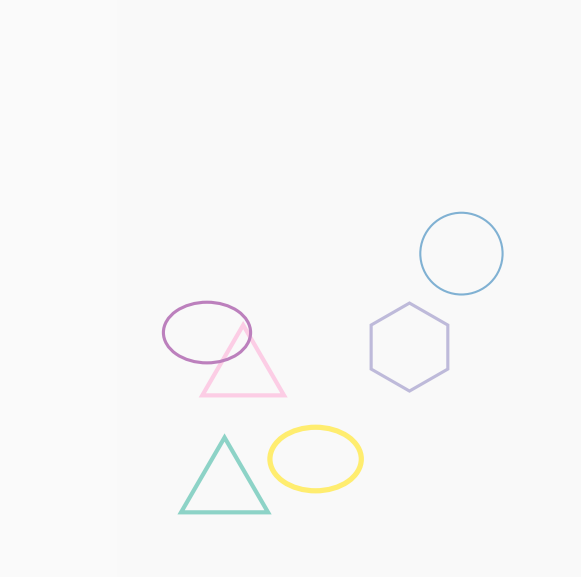[{"shape": "triangle", "thickness": 2, "radius": 0.43, "center": [0.386, 0.155]}, {"shape": "hexagon", "thickness": 1.5, "radius": 0.38, "center": [0.704, 0.398]}, {"shape": "circle", "thickness": 1, "radius": 0.35, "center": [0.794, 0.56]}, {"shape": "triangle", "thickness": 2, "radius": 0.41, "center": [0.418, 0.355]}, {"shape": "oval", "thickness": 1.5, "radius": 0.38, "center": [0.356, 0.423]}, {"shape": "oval", "thickness": 2.5, "radius": 0.39, "center": [0.543, 0.204]}]